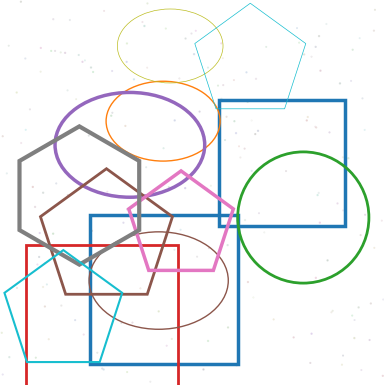[{"shape": "square", "thickness": 2.5, "radius": 0.82, "center": [0.733, 0.577]}, {"shape": "square", "thickness": 2.5, "radius": 0.96, "center": [0.426, 0.248]}, {"shape": "oval", "thickness": 1, "radius": 0.74, "center": [0.424, 0.685]}, {"shape": "circle", "thickness": 2, "radius": 0.85, "center": [0.788, 0.435]}, {"shape": "square", "thickness": 2, "radius": 0.99, "center": [0.264, 0.166]}, {"shape": "oval", "thickness": 2.5, "radius": 0.97, "center": [0.337, 0.624]}, {"shape": "oval", "thickness": 1, "radius": 0.9, "center": [0.412, 0.271]}, {"shape": "pentagon", "thickness": 2, "radius": 0.9, "center": [0.277, 0.382]}, {"shape": "pentagon", "thickness": 2.5, "radius": 0.71, "center": [0.47, 0.413]}, {"shape": "hexagon", "thickness": 3, "radius": 0.9, "center": [0.206, 0.492]}, {"shape": "oval", "thickness": 0.5, "radius": 0.69, "center": [0.442, 0.881]}, {"shape": "pentagon", "thickness": 1.5, "radius": 0.8, "center": [0.164, 0.19]}, {"shape": "pentagon", "thickness": 0.5, "radius": 0.76, "center": [0.65, 0.84]}]